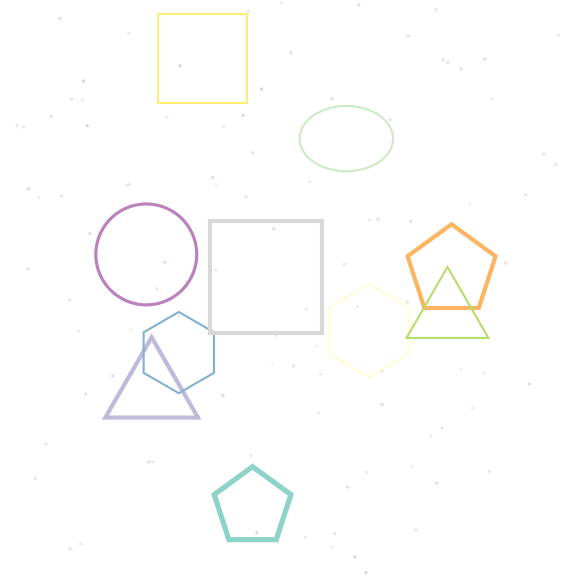[{"shape": "pentagon", "thickness": 2.5, "radius": 0.35, "center": [0.437, 0.121]}, {"shape": "hexagon", "thickness": 0.5, "radius": 0.4, "center": [0.639, 0.427]}, {"shape": "triangle", "thickness": 2, "radius": 0.46, "center": [0.263, 0.322]}, {"shape": "hexagon", "thickness": 1, "radius": 0.35, "center": [0.31, 0.389]}, {"shape": "pentagon", "thickness": 2, "radius": 0.4, "center": [0.782, 0.531]}, {"shape": "triangle", "thickness": 1, "radius": 0.41, "center": [0.775, 0.455]}, {"shape": "square", "thickness": 2, "radius": 0.49, "center": [0.461, 0.52]}, {"shape": "circle", "thickness": 1.5, "radius": 0.44, "center": [0.253, 0.559]}, {"shape": "oval", "thickness": 1, "radius": 0.4, "center": [0.6, 0.759]}, {"shape": "square", "thickness": 1, "radius": 0.39, "center": [0.351, 0.898]}]